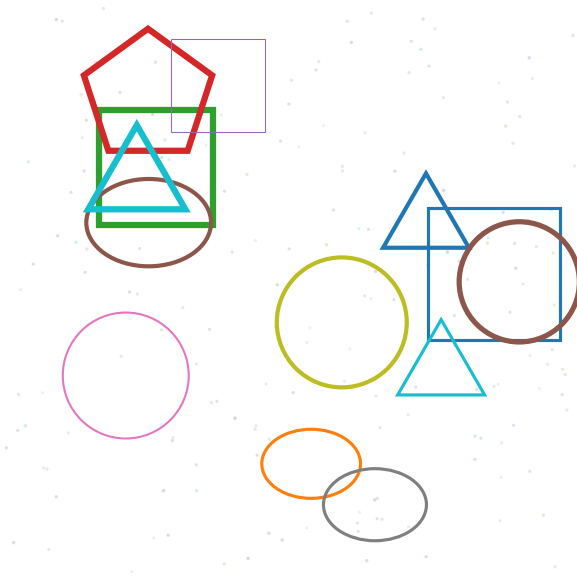[{"shape": "square", "thickness": 1.5, "radius": 0.57, "center": [0.855, 0.525]}, {"shape": "triangle", "thickness": 2, "radius": 0.43, "center": [0.738, 0.613]}, {"shape": "oval", "thickness": 1.5, "radius": 0.43, "center": [0.539, 0.196]}, {"shape": "square", "thickness": 3, "radius": 0.49, "center": [0.27, 0.709]}, {"shape": "pentagon", "thickness": 3, "radius": 0.58, "center": [0.256, 0.833]}, {"shape": "square", "thickness": 0.5, "radius": 0.41, "center": [0.378, 0.851]}, {"shape": "oval", "thickness": 2, "radius": 0.54, "center": [0.257, 0.614]}, {"shape": "circle", "thickness": 2.5, "radius": 0.52, "center": [0.899, 0.511]}, {"shape": "circle", "thickness": 1, "radius": 0.55, "center": [0.218, 0.349]}, {"shape": "oval", "thickness": 1.5, "radius": 0.45, "center": [0.649, 0.125]}, {"shape": "circle", "thickness": 2, "radius": 0.56, "center": [0.592, 0.441]}, {"shape": "triangle", "thickness": 3, "radius": 0.49, "center": [0.237, 0.685]}, {"shape": "triangle", "thickness": 1.5, "radius": 0.43, "center": [0.764, 0.359]}]